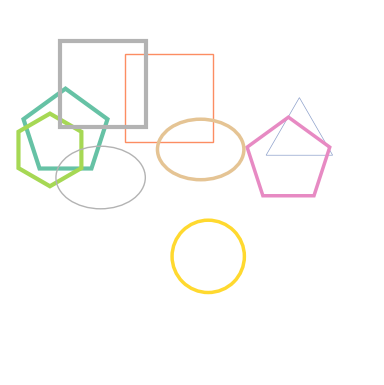[{"shape": "pentagon", "thickness": 3, "radius": 0.57, "center": [0.17, 0.655]}, {"shape": "square", "thickness": 1, "radius": 0.58, "center": [0.439, 0.745]}, {"shape": "triangle", "thickness": 0.5, "radius": 0.5, "center": [0.778, 0.647]}, {"shape": "pentagon", "thickness": 2.5, "radius": 0.56, "center": [0.749, 0.583]}, {"shape": "hexagon", "thickness": 3, "radius": 0.47, "center": [0.13, 0.611]}, {"shape": "circle", "thickness": 2.5, "radius": 0.47, "center": [0.541, 0.334]}, {"shape": "oval", "thickness": 2.5, "radius": 0.56, "center": [0.521, 0.612]}, {"shape": "oval", "thickness": 1, "radius": 0.58, "center": [0.261, 0.539]}, {"shape": "square", "thickness": 3, "radius": 0.56, "center": [0.267, 0.781]}]